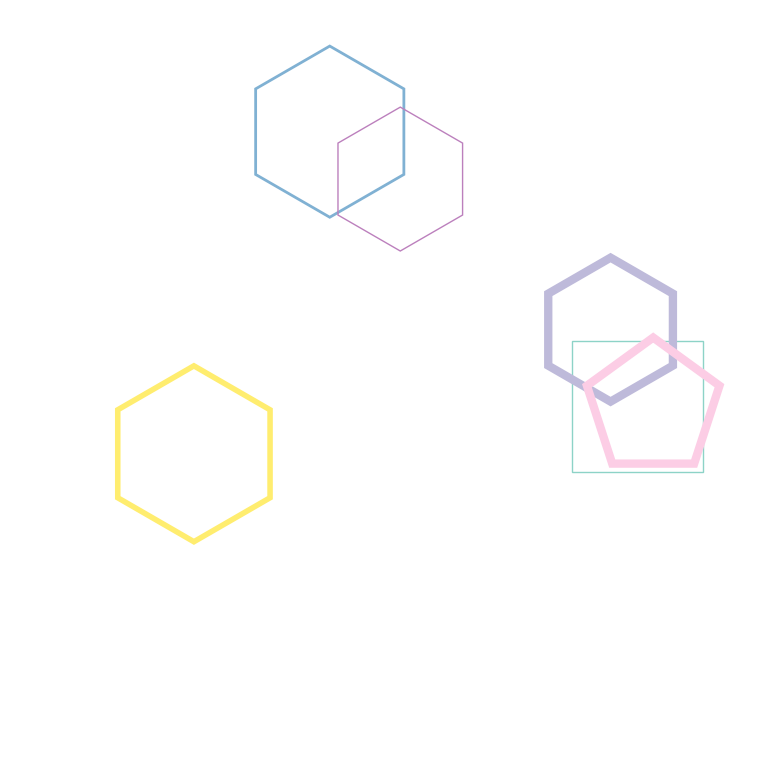[{"shape": "square", "thickness": 0.5, "radius": 0.43, "center": [0.828, 0.472]}, {"shape": "hexagon", "thickness": 3, "radius": 0.47, "center": [0.793, 0.572]}, {"shape": "hexagon", "thickness": 1, "radius": 0.56, "center": [0.428, 0.829]}, {"shape": "pentagon", "thickness": 3, "radius": 0.45, "center": [0.848, 0.471]}, {"shape": "hexagon", "thickness": 0.5, "radius": 0.47, "center": [0.52, 0.767]}, {"shape": "hexagon", "thickness": 2, "radius": 0.57, "center": [0.252, 0.411]}]